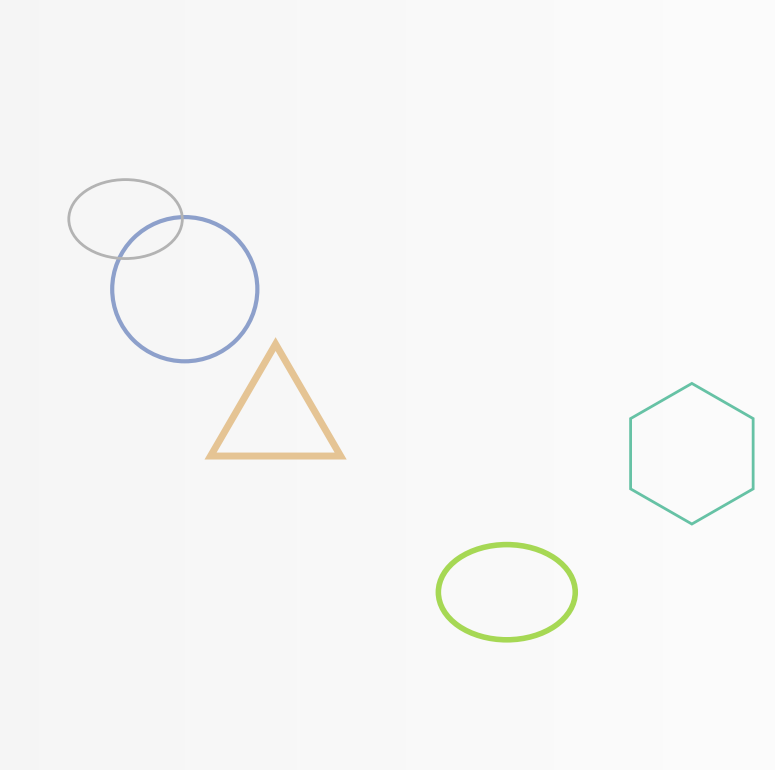[{"shape": "hexagon", "thickness": 1, "radius": 0.46, "center": [0.893, 0.411]}, {"shape": "circle", "thickness": 1.5, "radius": 0.47, "center": [0.238, 0.624]}, {"shape": "oval", "thickness": 2, "radius": 0.44, "center": [0.654, 0.231]}, {"shape": "triangle", "thickness": 2.5, "radius": 0.48, "center": [0.356, 0.456]}, {"shape": "oval", "thickness": 1, "radius": 0.37, "center": [0.162, 0.715]}]